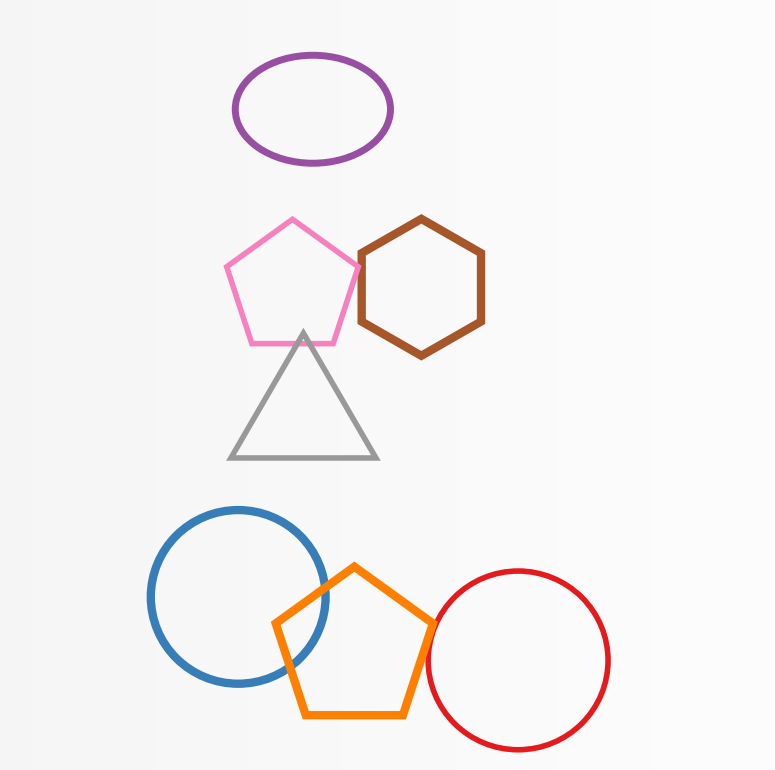[{"shape": "circle", "thickness": 2, "radius": 0.58, "center": [0.669, 0.142]}, {"shape": "circle", "thickness": 3, "radius": 0.56, "center": [0.307, 0.225]}, {"shape": "oval", "thickness": 2.5, "radius": 0.5, "center": [0.404, 0.858]}, {"shape": "pentagon", "thickness": 3, "radius": 0.53, "center": [0.457, 0.157]}, {"shape": "hexagon", "thickness": 3, "radius": 0.44, "center": [0.544, 0.627]}, {"shape": "pentagon", "thickness": 2, "radius": 0.45, "center": [0.377, 0.626]}, {"shape": "triangle", "thickness": 2, "radius": 0.54, "center": [0.392, 0.459]}]